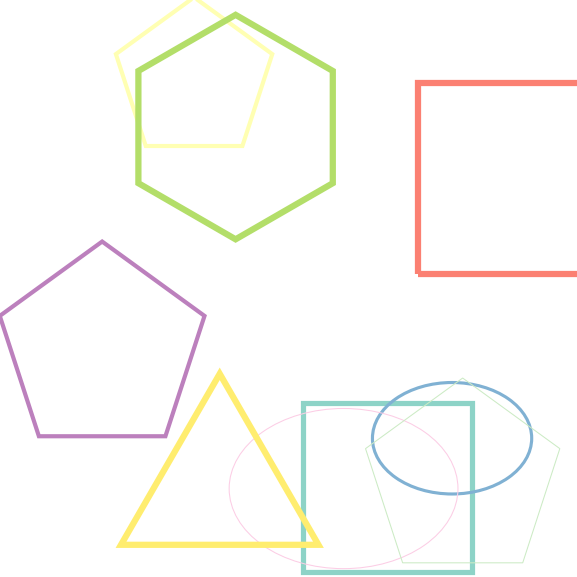[{"shape": "square", "thickness": 2.5, "radius": 0.73, "center": [0.671, 0.155]}, {"shape": "pentagon", "thickness": 2, "radius": 0.71, "center": [0.336, 0.861]}, {"shape": "square", "thickness": 3, "radius": 0.83, "center": [0.889, 0.69]}, {"shape": "oval", "thickness": 1.5, "radius": 0.69, "center": [0.783, 0.24]}, {"shape": "hexagon", "thickness": 3, "radius": 0.97, "center": [0.408, 0.779]}, {"shape": "oval", "thickness": 0.5, "radius": 0.99, "center": [0.595, 0.153]}, {"shape": "pentagon", "thickness": 2, "radius": 0.93, "center": [0.177, 0.395]}, {"shape": "pentagon", "thickness": 0.5, "radius": 0.88, "center": [0.801, 0.168]}, {"shape": "triangle", "thickness": 3, "radius": 0.99, "center": [0.38, 0.154]}]